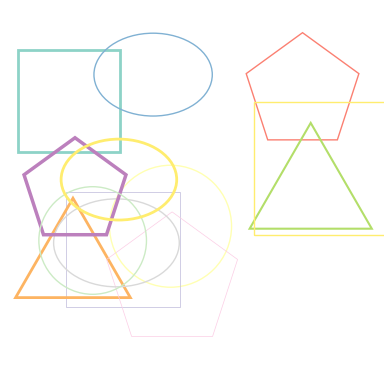[{"shape": "square", "thickness": 2, "radius": 0.67, "center": [0.179, 0.738]}, {"shape": "circle", "thickness": 1, "radius": 0.79, "center": [0.443, 0.412]}, {"shape": "square", "thickness": 0.5, "radius": 0.74, "center": [0.319, 0.352]}, {"shape": "pentagon", "thickness": 1, "radius": 0.77, "center": [0.786, 0.761]}, {"shape": "oval", "thickness": 1, "radius": 0.77, "center": [0.398, 0.806]}, {"shape": "triangle", "thickness": 2, "radius": 0.86, "center": [0.19, 0.313]}, {"shape": "triangle", "thickness": 1.5, "radius": 0.92, "center": [0.807, 0.498]}, {"shape": "pentagon", "thickness": 0.5, "radius": 0.89, "center": [0.447, 0.271]}, {"shape": "oval", "thickness": 1, "radius": 0.82, "center": [0.302, 0.369]}, {"shape": "pentagon", "thickness": 2.5, "radius": 0.7, "center": [0.195, 0.503]}, {"shape": "circle", "thickness": 1, "radius": 0.7, "center": [0.241, 0.375]}, {"shape": "oval", "thickness": 2, "radius": 0.75, "center": [0.309, 0.534]}, {"shape": "square", "thickness": 1, "radius": 0.86, "center": [0.832, 0.562]}]